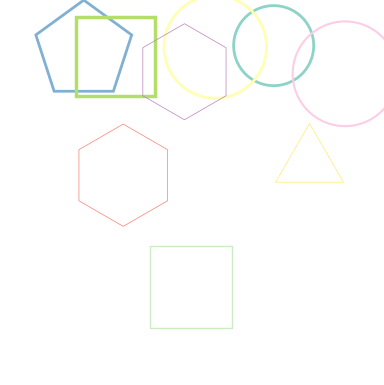[{"shape": "circle", "thickness": 2, "radius": 0.52, "center": [0.711, 0.881]}, {"shape": "circle", "thickness": 2, "radius": 0.67, "center": [0.559, 0.878]}, {"shape": "hexagon", "thickness": 0.5, "radius": 0.66, "center": [0.32, 0.545]}, {"shape": "pentagon", "thickness": 2, "radius": 0.65, "center": [0.218, 0.869]}, {"shape": "square", "thickness": 2.5, "radius": 0.51, "center": [0.301, 0.853]}, {"shape": "circle", "thickness": 1.5, "radius": 0.68, "center": [0.896, 0.808]}, {"shape": "hexagon", "thickness": 0.5, "radius": 0.62, "center": [0.479, 0.814]}, {"shape": "square", "thickness": 1, "radius": 0.54, "center": [0.496, 0.255]}, {"shape": "triangle", "thickness": 0.5, "radius": 0.51, "center": [0.804, 0.578]}]